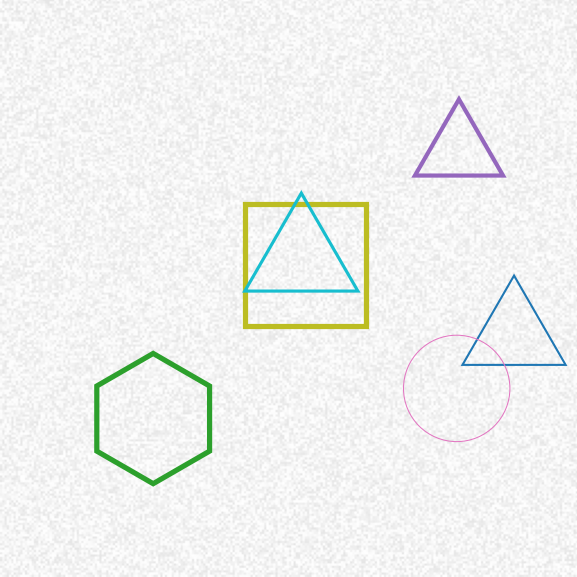[{"shape": "triangle", "thickness": 1, "radius": 0.52, "center": [0.89, 0.419]}, {"shape": "hexagon", "thickness": 2.5, "radius": 0.56, "center": [0.265, 0.274]}, {"shape": "triangle", "thickness": 2, "radius": 0.44, "center": [0.795, 0.739]}, {"shape": "circle", "thickness": 0.5, "radius": 0.46, "center": [0.791, 0.327]}, {"shape": "square", "thickness": 2.5, "radius": 0.52, "center": [0.53, 0.54]}, {"shape": "triangle", "thickness": 1.5, "radius": 0.57, "center": [0.522, 0.552]}]